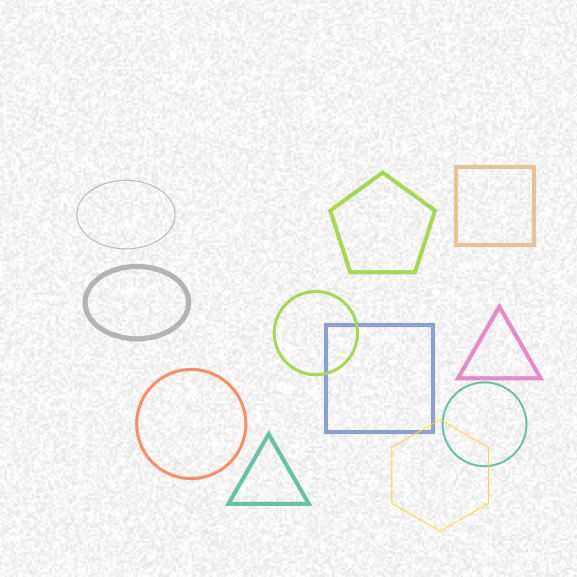[{"shape": "circle", "thickness": 1, "radius": 0.36, "center": [0.839, 0.264]}, {"shape": "triangle", "thickness": 2, "radius": 0.4, "center": [0.465, 0.167]}, {"shape": "circle", "thickness": 1.5, "radius": 0.47, "center": [0.331, 0.265]}, {"shape": "square", "thickness": 2, "radius": 0.46, "center": [0.657, 0.343]}, {"shape": "triangle", "thickness": 2, "radius": 0.41, "center": [0.865, 0.385]}, {"shape": "circle", "thickness": 1.5, "radius": 0.36, "center": [0.547, 0.422]}, {"shape": "pentagon", "thickness": 2, "radius": 0.48, "center": [0.663, 0.605]}, {"shape": "hexagon", "thickness": 0.5, "radius": 0.48, "center": [0.762, 0.176]}, {"shape": "square", "thickness": 2, "radius": 0.34, "center": [0.857, 0.642]}, {"shape": "oval", "thickness": 0.5, "radius": 0.42, "center": [0.218, 0.628]}, {"shape": "oval", "thickness": 2.5, "radius": 0.45, "center": [0.237, 0.475]}]